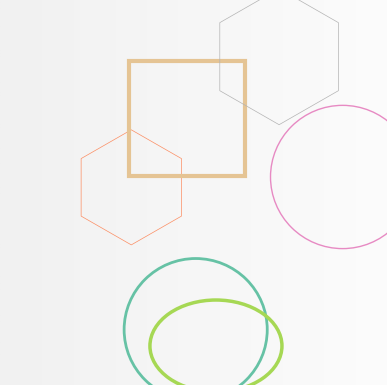[{"shape": "circle", "thickness": 2, "radius": 0.92, "center": [0.505, 0.144]}, {"shape": "hexagon", "thickness": 0.5, "radius": 0.75, "center": [0.339, 0.513]}, {"shape": "circle", "thickness": 1, "radius": 0.93, "center": [0.884, 0.54]}, {"shape": "oval", "thickness": 2.5, "radius": 0.85, "center": [0.557, 0.101]}, {"shape": "square", "thickness": 3, "radius": 0.75, "center": [0.482, 0.692]}, {"shape": "hexagon", "thickness": 0.5, "radius": 0.88, "center": [0.72, 0.853]}]